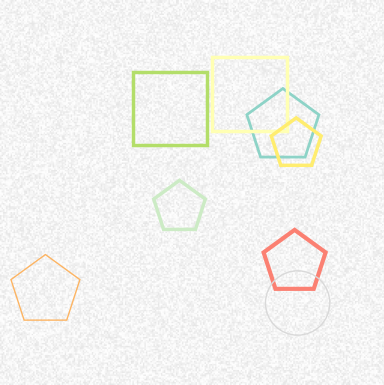[{"shape": "pentagon", "thickness": 2, "radius": 0.49, "center": [0.735, 0.672]}, {"shape": "square", "thickness": 2.5, "radius": 0.48, "center": [0.648, 0.755]}, {"shape": "pentagon", "thickness": 3, "radius": 0.42, "center": [0.765, 0.318]}, {"shape": "pentagon", "thickness": 1, "radius": 0.47, "center": [0.118, 0.245]}, {"shape": "square", "thickness": 2.5, "radius": 0.48, "center": [0.441, 0.718]}, {"shape": "circle", "thickness": 1, "radius": 0.42, "center": [0.773, 0.213]}, {"shape": "pentagon", "thickness": 2.5, "radius": 0.35, "center": [0.466, 0.461]}, {"shape": "pentagon", "thickness": 2.5, "radius": 0.34, "center": [0.769, 0.626]}]